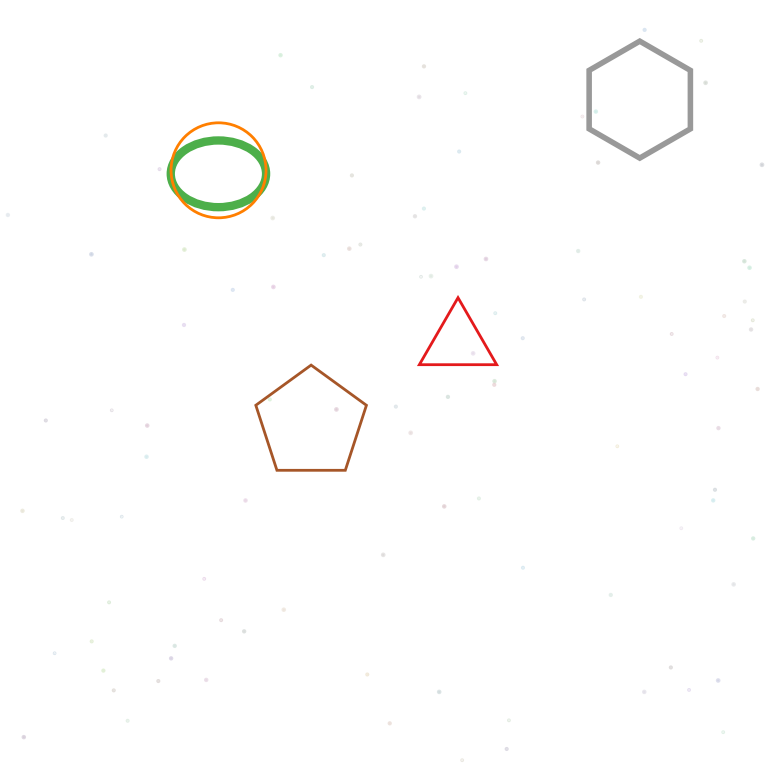[{"shape": "triangle", "thickness": 1, "radius": 0.29, "center": [0.595, 0.555]}, {"shape": "oval", "thickness": 3, "radius": 0.31, "center": [0.284, 0.774]}, {"shape": "circle", "thickness": 1, "radius": 0.31, "center": [0.284, 0.779]}, {"shape": "pentagon", "thickness": 1, "radius": 0.38, "center": [0.404, 0.45]}, {"shape": "hexagon", "thickness": 2, "radius": 0.38, "center": [0.831, 0.871]}]